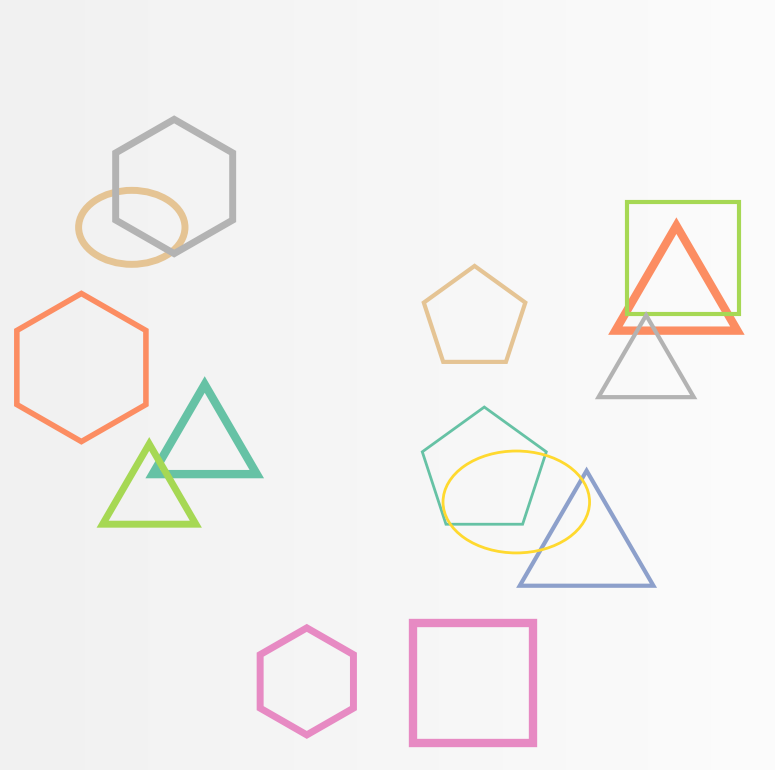[{"shape": "pentagon", "thickness": 1, "radius": 0.42, "center": [0.625, 0.387]}, {"shape": "triangle", "thickness": 3, "radius": 0.39, "center": [0.264, 0.423]}, {"shape": "triangle", "thickness": 3, "radius": 0.45, "center": [0.873, 0.616]}, {"shape": "hexagon", "thickness": 2, "radius": 0.48, "center": [0.105, 0.523]}, {"shape": "triangle", "thickness": 1.5, "radius": 0.5, "center": [0.757, 0.289]}, {"shape": "square", "thickness": 3, "radius": 0.39, "center": [0.61, 0.113]}, {"shape": "hexagon", "thickness": 2.5, "radius": 0.35, "center": [0.396, 0.115]}, {"shape": "triangle", "thickness": 2.5, "radius": 0.35, "center": [0.193, 0.354]}, {"shape": "square", "thickness": 1.5, "radius": 0.36, "center": [0.881, 0.665]}, {"shape": "oval", "thickness": 1, "radius": 0.47, "center": [0.666, 0.348]}, {"shape": "oval", "thickness": 2.5, "radius": 0.34, "center": [0.17, 0.705]}, {"shape": "pentagon", "thickness": 1.5, "radius": 0.34, "center": [0.612, 0.586]}, {"shape": "hexagon", "thickness": 2.5, "radius": 0.44, "center": [0.225, 0.758]}, {"shape": "triangle", "thickness": 1.5, "radius": 0.35, "center": [0.834, 0.52]}]